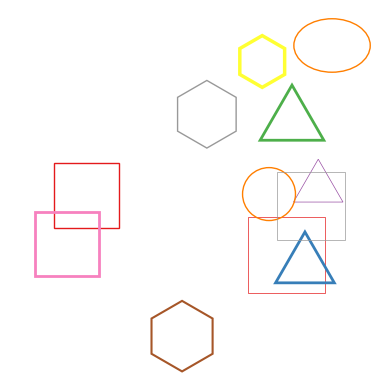[{"shape": "square", "thickness": 0.5, "radius": 0.5, "center": [0.743, 0.338]}, {"shape": "square", "thickness": 1, "radius": 0.42, "center": [0.224, 0.493]}, {"shape": "triangle", "thickness": 2, "radius": 0.44, "center": [0.792, 0.309]}, {"shape": "triangle", "thickness": 2, "radius": 0.48, "center": [0.758, 0.683]}, {"shape": "triangle", "thickness": 0.5, "radius": 0.37, "center": [0.827, 0.512]}, {"shape": "circle", "thickness": 1, "radius": 0.34, "center": [0.699, 0.496]}, {"shape": "oval", "thickness": 1, "radius": 0.5, "center": [0.862, 0.882]}, {"shape": "hexagon", "thickness": 2.5, "radius": 0.34, "center": [0.681, 0.84]}, {"shape": "hexagon", "thickness": 1.5, "radius": 0.46, "center": [0.473, 0.127]}, {"shape": "square", "thickness": 2, "radius": 0.42, "center": [0.175, 0.366]}, {"shape": "square", "thickness": 0.5, "radius": 0.44, "center": [0.809, 0.465]}, {"shape": "hexagon", "thickness": 1, "radius": 0.44, "center": [0.537, 0.703]}]